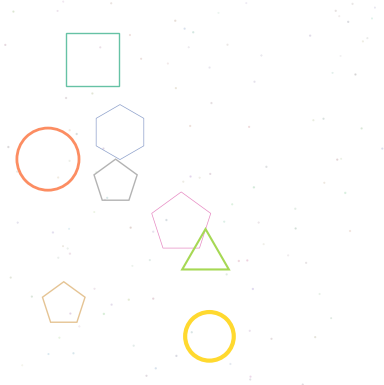[{"shape": "square", "thickness": 1, "radius": 0.34, "center": [0.24, 0.845]}, {"shape": "circle", "thickness": 2, "radius": 0.4, "center": [0.125, 0.587]}, {"shape": "hexagon", "thickness": 0.5, "radius": 0.36, "center": [0.312, 0.657]}, {"shape": "pentagon", "thickness": 0.5, "radius": 0.4, "center": [0.471, 0.421]}, {"shape": "triangle", "thickness": 1.5, "radius": 0.35, "center": [0.534, 0.335]}, {"shape": "circle", "thickness": 3, "radius": 0.32, "center": [0.544, 0.126]}, {"shape": "pentagon", "thickness": 1, "radius": 0.29, "center": [0.166, 0.21]}, {"shape": "pentagon", "thickness": 1, "radius": 0.29, "center": [0.3, 0.528]}]